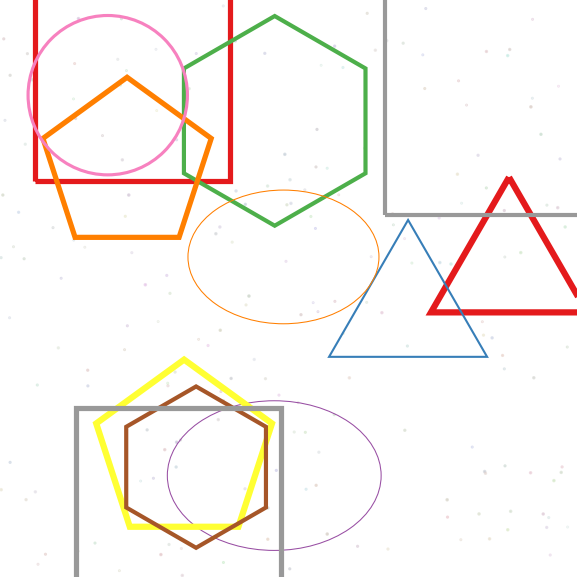[{"shape": "square", "thickness": 2.5, "radius": 0.84, "center": [0.23, 0.854]}, {"shape": "triangle", "thickness": 3, "radius": 0.78, "center": [0.881, 0.536]}, {"shape": "triangle", "thickness": 1, "radius": 0.79, "center": [0.707, 0.46]}, {"shape": "hexagon", "thickness": 2, "radius": 0.91, "center": [0.476, 0.79]}, {"shape": "oval", "thickness": 0.5, "radius": 0.93, "center": [0.475, 0.176]}, {"shape": "pentagon", "thickness": 2.5, "radius": 0.77, "center": [0.22, 0.712]}, {"shape": "oval", "thickness": 0.5, "radius": 0.83, "center": [0.491, 0.554]}, {"shape": "pentagon", "thickness": 3, "radius": 0.8, "center": [0.319, 0.216]}, {"shape": "hexagon", "thickness": 2, "radius": 0.7, "center": [0.34, 0.19]}, {"shape": "circle", "thickness": 1.5, "radius": 0.69, "center": [0.187, 0.834]}, {"shape": "square", "thickness": 2, "radius": 0.97, "center": [0.861, 0.821]}, {"shape": "square", "thickness": 2.5, "radius": 0.89, "center": [0.309, 0.115]}]